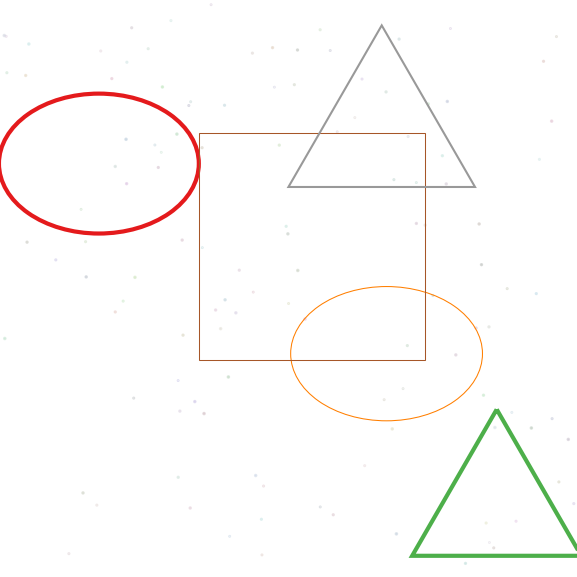[{"shape": "oval", "thickness": 2, "radius": 0.87, "center": [0.171, 0.716]}, {"shape": "triangle", "thickness": 2, "radius": 0.85, "center": [0.86, 0.121]}, {"shape": "oval", "thickness": 0.5, "radius": 0.83, "center": [0.669, 0.387]}, {"shape": "square", "thickness": 0.5, "radius": 0.98, "center": [0.541, 0.572]}, {"shape": "triangle", "thickness": 1, "radius": 0.93, "center": [0.661, 0.769]}]